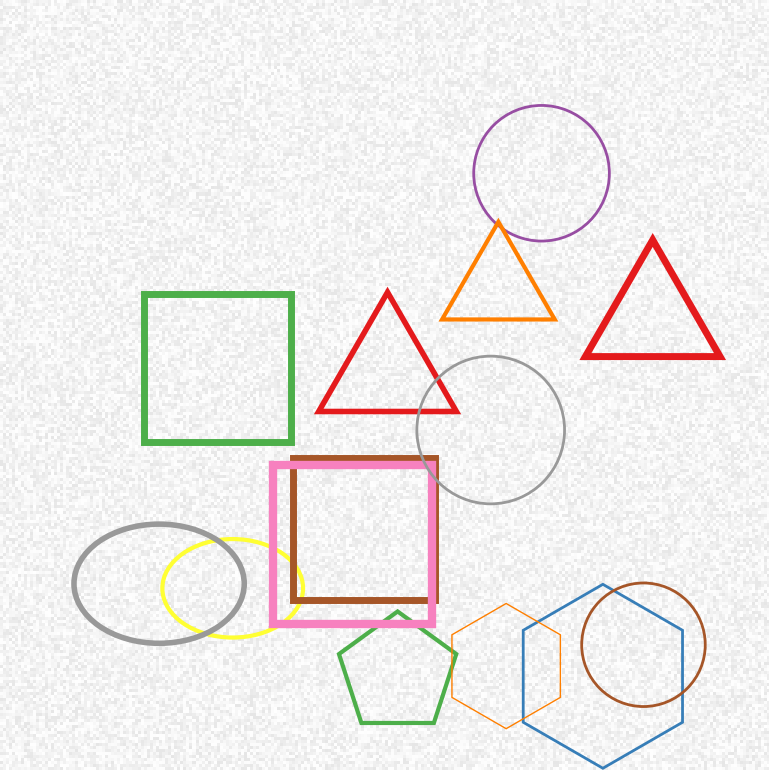[{"shape": "triangle", "thickness": 2, "radius": 0.52, "center": [0.503, 0.517]}, {"shape": "triangle", "thickness": 2.5, "radius": 0.5, "center": [0.848, 0.587]}, {"shape": "hexagon", "thickness": 1, "radius": 0.6, "center": [0.783, 0.122]}, {"shape": "pentagon", "thickness": 1.5, "radius": 0.4, "center": [0.516, 0.126]}, {"shape": "square", "thickness": 2.5, "radius": 0.48, "center": [0.283, 0.522]}, {"shape": "circle", "thickness": 1, "radius": 0.44, "center": [0.703, 0.775]}, {"shape": "triangle", "thickness": 1.5, "radius": 0.42, "center": [0.647, 0.627]}, {"shape": "hexagon", "thickness": 0.5, "radius": 0.41, "center": [0.657, 0.135]}, {"shape": "oval", "thickness": 1.5, "radius": 0.46, "center": [0.302, 0.236]}, {"shape": "square", "thickness": 2.5, "radius": 0.46, "center": [0.472, 0.313]}, {"shape": "circle", "thickness": 1, "radius": 0.4, "center": [0.836, 0.163]}, {"shape": "square", "thickness": 3, "radius": 0.51, "center": [0.458, 0.293]}, {"shape": "oval", "thickness": 2, "radius": 0.55, "center": [0.207, 0.242]}, {"shape": "circle", "thickness": 1, "radius": 0.48, "center": [0.637, 0.442]}]